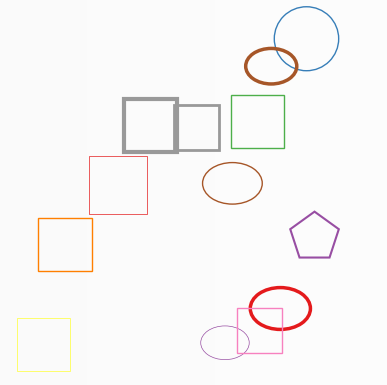[{"shape": "square", "thickness": 0.5, "radius": 0.38, "center": [0.304, 0.519]}, {"shape": "oval", "thickness": 2.5, "radius": 0.39, "center": [0.724, 0.199]}, {"shape": "circle", "thickness": 1, "radius": 0.42, "center": [0.791, 0.899]}, {"shape": "square", "thickness": 1, "radius": 0.35, "center": [0.664, 0.684]}, {"shape": "oval", "thickness": 0.5, "radius": 0.31, "center": [0.581, 0.11]}, {"shape": "pentagon", "thickness": 1.5, "radius": 0.33, "center": [0.812, 0.384]}, {"shape": "square", "thickness": 1, "radius": 0.35, "center": [0.168, 0.365]}, {"shape": "square", "thickness": 0.5, "radius": 0.35, "center": [0.112, 0.105]}, {"shape": "oval", "thickness": 1, "radius": 0.39, "center": [0.6, 0.524]}, {"shape": "oval", "thickness": 2.5, "radius": 0.33, "center": [0.7, 0.828]}, {"shape": "square", "thickness": 1, "radius": 0.29, "center": [0.668, 0.142]}, {"shape": "square", "thickness": 3, "radius": 0.34, "center": [0.388, 0.674]}, {"shape": "square", "thickness": 2, "radius": 0.29, "center": [0.507, 0.669]}]